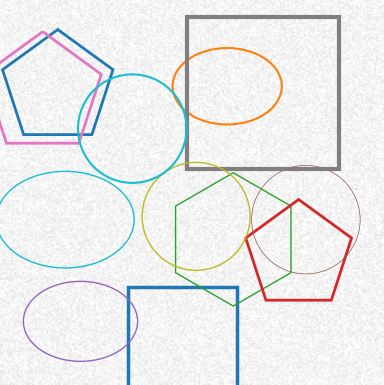[{"shape": "pentagon", "thickness": 2, "radius": 0.75, "center": [0.15, 0.772]}, {"shape": "square", "thickness": 2.5, "radius": 0.71, "center": [0.474, 0.112]}, {"shape": "oval", "thickness": 1.5, "radius": 0.71, "center": [0.59, 0.776]}, {"shape": "hexagon", "thickness": 1, "radius": 0.87, "center": [0.606, 0.378]}, {"shape": "pentagon", "thickness": 2, "radius": 0.72, "center": [0.776, 0.337]}, {"shape": "oval", "thickness": 1, "radius": 0.74, "center": [0.209, 0.165]}, {"shape": "circle", "thickness": 0.5, "radius": 0.7, "center": [0.795, 0.429]}, {"shape": "pentagon", "thickness": 2, "radius": 0.8, "center": [0.111, 0.758]}, {"shape": "square", "thickness": 3, "radius": 0.99, "center": [0.684, 0.759]}, {"shape": "circle", "thickness": 1, "radius": 0.7, "center": [0.509, 0.438]}, {"shape": "oval", "thickness": 1, "radius": 0.9, "center": [0.169, 0.43]}, {"shape": "circle", "thickness": 1.5, "radius": 0.7, "center": [0.344, 0.666]}]